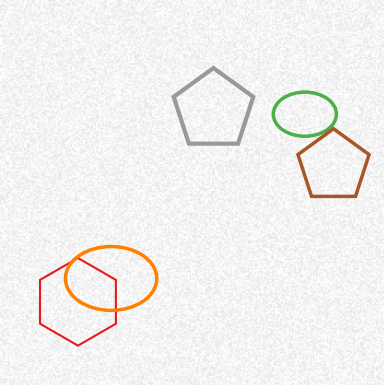[{"shape": "hexagon", "thickness": 1.5, "radius": 0.57, "center": [0.202, 0.216]}, {"shape": "oval", "thickness": 2.5, "radius": 0.41, "center": [0.792, 0.703]}, {"shape": "oval", "thickness": 2.5, "radius": 0.59, "center": [0.289, 0.277]}, {"shape": "pentagon", "thickness": 2.5, "radius": 0.49, "center": [0.866, 0.568]}, {"shape": "pentagon", "thickness": 3, "radius": 0.54, "center": [0.554, 0.715]}]